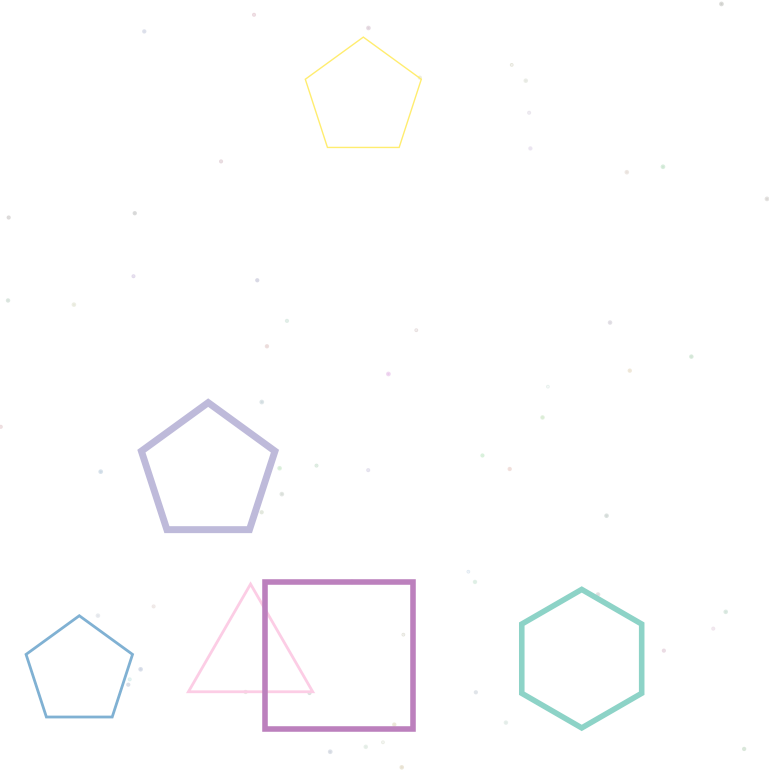[{"shape": "hexagon", "thickness": 2, "radius": 0.45, "center": [0.755, 0.145]}, {"shape": "pentagon", "thickness": 2.5, "radius": 0.46, "center": [0.27, 0.386]}, {"shape": "pentagon", "thickness": 1, "radius": 0.36, "center": [0.103, 0.128]}, {"shape": "triangle", "thickness": 1, "radius": 0.47, "center": [0.325, 0.148]}, {"shape": "square", "thickness": 2, "radius": 0.48, "center": [0.44, 0.149]}, {"shape": "pentagon", "thickness": 0.5, "radius": 0.4, "center": [0.472, 0.873]}]